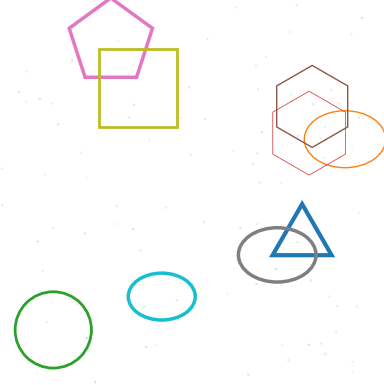[{"shape": "triangle", "thickness": 3, "radius": 0.44, "center": [0.785, 0.381]}, {"shape": "oval", "thickness": 1, "radius": 0.53, "center": [0.896, 0.638]}, {"shape": "circle", "thickness": 2, "radius": 0.5, "center": [0.138, 0.143]}, {"shape": "hexagon", "thickness": 0.5, "radius": 0.54, "center": [0.803, 0.654]}, {"shape": "hexagon", "thickness": 1, "radius": 0.53, "center": [0.811, 0.724]}, {"shape": "pentagon", "thickness": 2.5, "radius": 0.57, "center": [0.288, 0.891]}, {"shape": "oval", "thickness": 2.5, "radius": 0.5, "center": [0.72, 0.338]}, {"shape": "square", "thickness": 2, "radius": 0.51, "center": [0.358, 0.772]}, {"shape": "oval", "thickness": 2.5, "radius": 0.43, "center": [0.42, 0.23]}]